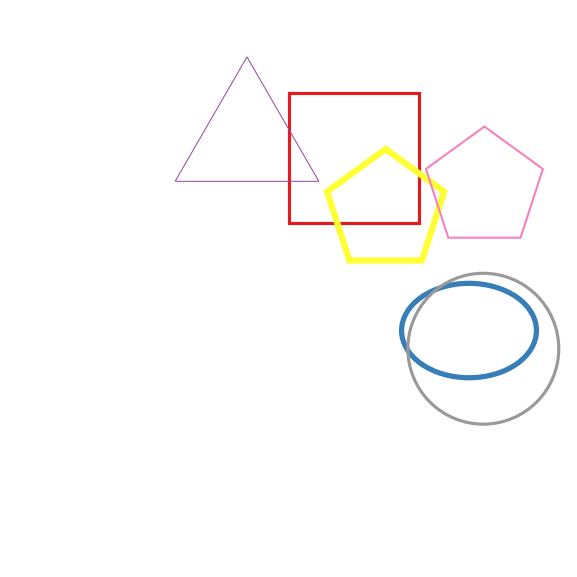[{"shape": "square", "thickness": 1.5, "radius": 0.56, "center": [0.613, 0.725]}, {"shape": "oval", "thickness": 2.5, "radius": 0.58, "center": [0.812, 0.427]}, {"shape": "triangle", "thickness": 0.5, "radius": 0.72, "center": [0.428, 0.757]}, {"shape": "pentagon", "thickness": 3, "radius": 0.53, "center": [0.668, 0.634]}, {"shape": "pentagon", "thickness": 1, "radius": 0.53, "center": [0.839, 0.674]}, {"shape": "circle", "thickness": 1.5, "radius": 0.65, "center": [0.837, 0.395]}]